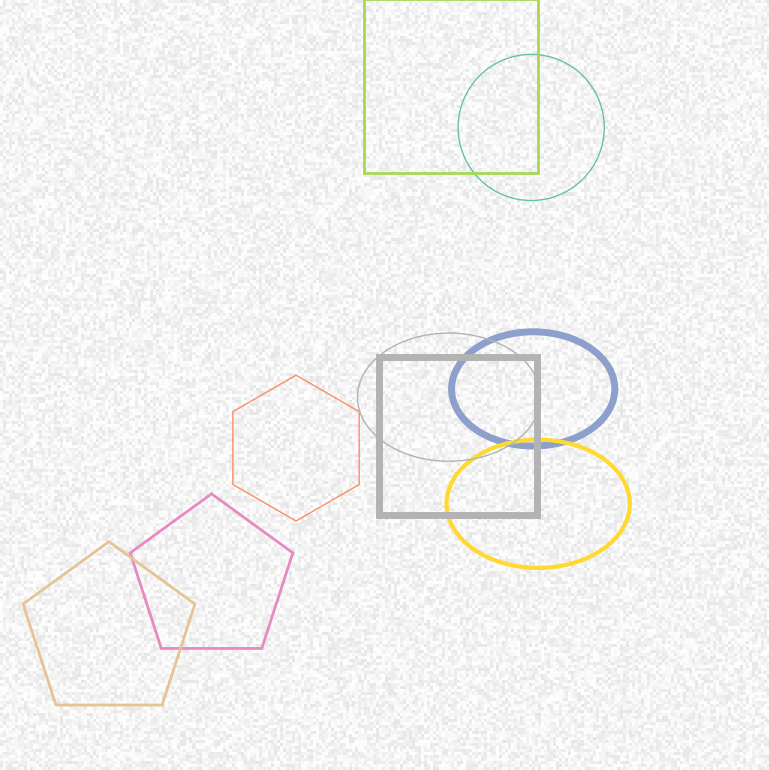[{"shape": "circle", "thickness": 0.5, "radius": 0.47, "center": [0.69, 0.834]}, {"shape": "hexagon", "thickness": 0.5, "radius": 0.47, "center": [0.384, 0.418]}, {"shape": "oval", "thickness": 2.5, "radius": 0.53, "center": [0.692, 0.495]}, {"shape": "pentagon", "thickness": 1, "radius": 0.56, "center": [0.275, 0.248]}, {"shape": "square", "thickness": 1, "radius": 0.57, "center": [0.585, 0.888]}, {"shape": "oval", "thickness": 1.5, "radius": 0.59, "center": [0.699, 0.346]}, {"shape": "pentagon", "thickness": 1, "radius": 0.59, "center": [0.142, 0.179]}, {"shape": "square", "thickness": 2.5, "radius": 0.51, "center": [0.594, 0.434]}, {"shape": "oval", "thickness": 0.5, "radius": 0.59, "center": [0.583, 0.484]}]